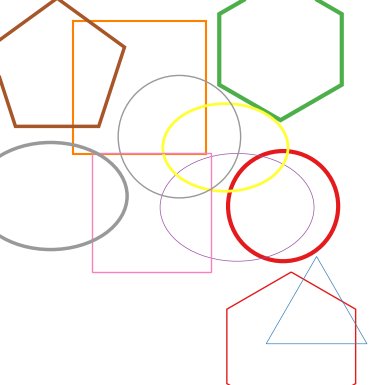[{"shape": "circle", "thickness": 3, "radius": 0.72, "center": [0.735, 0.465]}, {"shape": "hexagon", "thickness": 1, "radius": 0.97, "center": [0.756, 0.1]}, {"shape": "triangle", "thickness": 0.5, "radius": 0.76, "center": [0.822, 0.183]}, {"shape": "hexagon", "thickness": 3, "radius": 0.92, "center": [0.729, 0.872]}, {"shape": "oval", "thickness": 0.5, "radius": 1.0, "center": [0.616, 0.461]}, {"shape": "square", "thickness": 1.5, "radius": 0.86, "center": [0.363, 0.772]}, {"shape": "oval", "thickness": 2, "radius": 0.81, "center": [0.586, 0.617]}, {"shape": "pentagon", "thickness": 2.5, "radius": 0.92, "center": [0.148, 0.821]}, {"shape": "square", "thickness": 1, "radius": 0.77, "center": [0.394, 0.448]}, {"shape": "oval", "thickness": 2.5, "radius": 0.99, "center": [0.132, 0.491]}, {"shape": "circle", "thickness": 1, "radius": 0.8, "center": [0.466, 0.645]}]